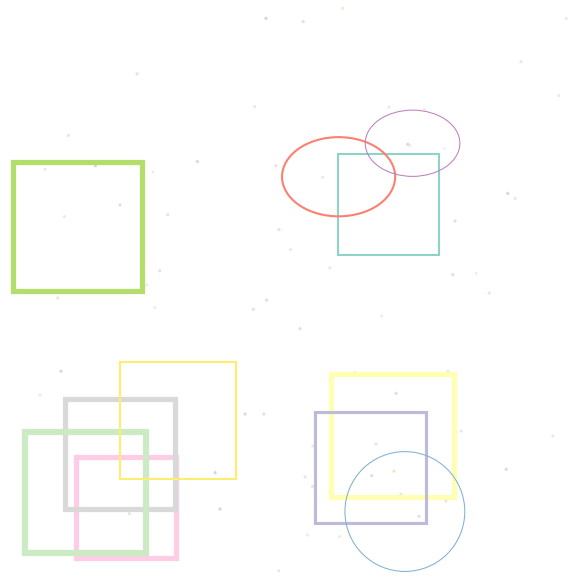[{"shape": "square", "thickness": 1, "radius": 0.44, "center": [0.673, 0.645]}, {"shape": "square", "thickness": 2.5, "radius": 0.54, "center": [0.68, 0.245]}, {"shape": "square", "thickness": 1.5, "radius": 0.48, "center": [0.641, 0.19]}, {"shape": "oval", "thickness": 1, "radius": 0.49, "center": [0.586, 0.693]}, {"shape": "circle", "thickness": 0.5, "radius": 0.52, "center": [0.701, 0.113]}, {"shape": "square", "thickness": 2.5, "radius": 0.56, "center": [0.134, 0.607]}, {"shape": "square", "thickness": 2.5, "radius": 0.44, "center": [0.218, 0.12]}, {"shape": "square", "thickness": 2.5, "radius": 0.48, "center": [0.208, 0.213]}, {"shape": "oval", "thickness": 0.5, "radius": 0.41, "center": [0.714, 0.751]}, {"shape": "square", "thickness": 3, "radius": 0.52, "center": [0.148, 0.146]}, {"shape": "square", "thickness": 1, "radius": 0.5, "center": [0.308, 0.271]}]